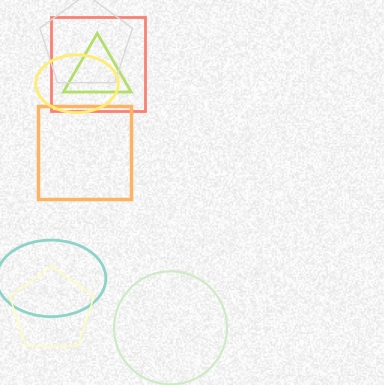[{"shape": "oval", "thickness": 2, "radius": 0.71, "center": [0.133, 0.277]}, {"shape": "pentagon", "thickness": 1, "radius": 0.57, "center": [0.135, 0.194]}, {"shape": "square", "thickness": 2, "radius": 0.61, "center": [0.255, 0.833]}, {"shape": "square", "thickness": 2.5, "radius": 0.61, "center": [0.22, 0.603]}, {"shape": "triangle", "thickness": 2, "radius": 0.51, "center": [0.253, 0.812]}, {"shape": "pentagon", "thickness": 1, "radius": 0.63, "center": [0.224, 0.888]}, {"shape": "circle", "thickness": 1.5, "radius": 0.73, "center": [0.443, 0.148]}, {"shape": "oval", "thickness": 2, "radius": 0.54, "center": [0.2, 0.783]}]